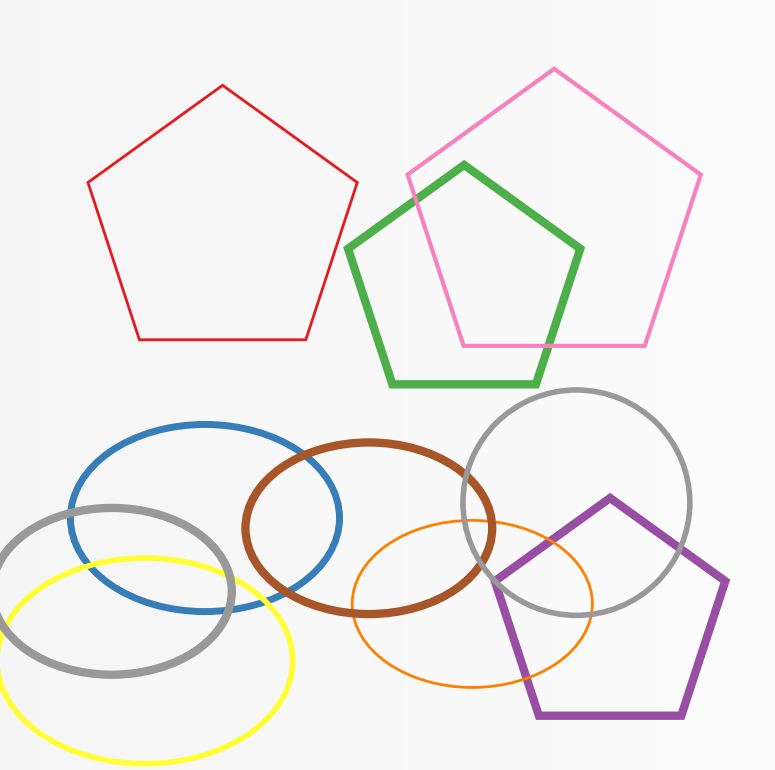[{"shape": "pentagon", "thickness": 1, "radius": 0.91, "center": [0.287, 0.707]}, {"shape": "oval", "thickness": 2.5, "radius": 0.87, "center": [0.264, 0.327]}, {"shape": "pentagon", "thickness": 3, "radius": 0.79, "center": [0.599, 0.628]}, {"shape": "pentagon", "thickness": 3, "radius": 0.78, "center": [0.787, 0.197]}, {"shape": "oval", "thickness": 1, "radius": 0.77, "center": [0.609, 0.216]}, {"shape": "oval", "thickness": 2, "radius": 0.95, "center": [0.187, 0.142]}, {"shape": "oval", "thickness": 3, "radius": 0.8, "center": [0.476, 0.314]}, {"shape": "pentagon", "thickness": 1.5, "radius": 0.99, "center": [0.715, 0.712]}, {"shape": "oval", "thickness": 3, "radius": 0.77, "center": [0.144, 0.232]}, {"shape": "circle", "thickness": 2, "radius": 0.73, "center": [0.744, 0.347]}]